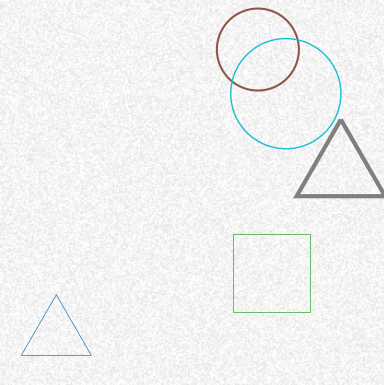[{"shape": "triangle", "thickness": 0.5, "radius": 0.52, "center": [0.146, 0.13]}, {"shape": "square", "thickness": 0.5, "radius": 0.5, "center": [0.704, 0.291]}, {"shape": "circle", "thickness": 1.5, "radius": 0.53, "center": [0.67, 0.871]}, {"shape": "triangle", "thickness": 3, "radius": 0.66, "center": [0.885, 0.557]}, {"shape": "circle", "thickness": 1, "radius": 0.72, "center": [0.742, 0.757]}]